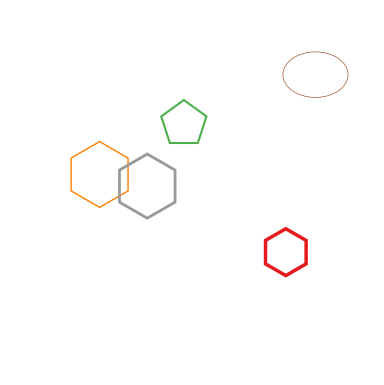[{"shape": "hexagon", "thickness": 2.5, "radius": 0.3, "center": [0.742, 0.345]}, {"shape": "pentagon", "thickness": 1.5, "radius": 0.31, "center": [0.478, 0.679]}, {"shape": "hexagon", "thickness": 1, "radius": 0.43, "center": [0.259, 0.547]}, {"shape": "oval", "thickness": 0.5, "radius": 0.42, "center": [0.819, 0.806]}, {"shape": "hexagon", "thickness": 2, "radius": 0.42, "center": [0.383, 0.517]}]